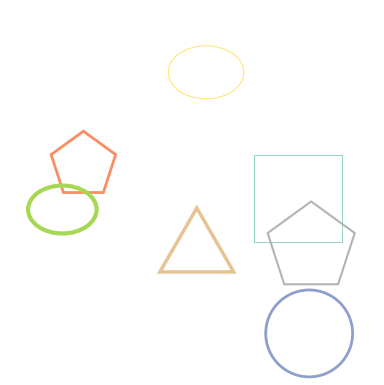[{"shape": "square", "thickness": 0.5, "radius": 0.57, "center": [0.774, 0.484]}, {"shape": "pentagon", "thickness": 2, "radius": 0.44, "center": [0.217, 0.571]}, {"shape": "circle", "thickness": 2, "radius": 0.56, "center": [0.803, 0.134]}, {"shape": "oval", "thickness": 3, "radius": 0.44, "center": [0.162, 0.456]}, {"shape": "oval", "thickness": 0.5, "radius": 0.49, "center": [0.535, 0.812]}, {"shape": "triangle", "thickness": 2.5, "radius": 0.55, "center": [0.511, 0.349]}, {"shape": "pentagon", "thickness": 1.5, "radius": 0.59, "center": [0.808, 0.358]}]